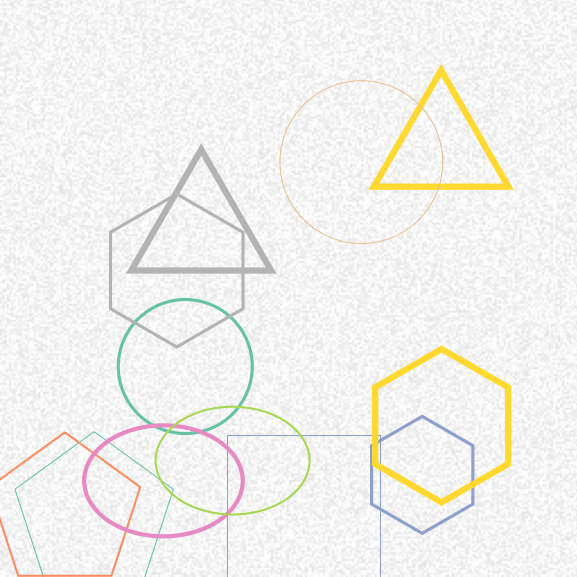[{"shape": "circle", "thickness": 1.5, "radius": 0.58, "center": [0.321, 0.364]}, {"shape": "pentagon", "thickness": 0.5, "radius": 0.72, "center": [0.163, 0.107]}, {"shape": "pentagon", "thickness": 1, "radius": 0.69, "center": [0.112, 0.113]}, {"shape": "hexagon", "thickness": 1.5, "radius": 0.51, "center": [0.731, 0.177]}, {"shape": "square", "thickness": 0.5, "radius": 0.66, "center": [0.525, 0.113]}, {"shape": "oval", "thickness": 2, "radius": 0.69, "center": [0.283, 0.166]}, {"shape": "oval", "thickness": 1, "radius": 0.67, "center": [0.403, 0.202]}, {"shape": "triangle", "thickness": 3, "radius": 0.67, "center": [0.764, 0.743]}, {"shape": "hexagon", "thickness": 3, "radius": 0.66, "center": [0.765, 0.262]}, {"shape": "circle", "thickness": 0.5, "radius": 0.7, "center": [0.626, 0.718]}, {"shape": "triangle", "thickness": 3, "radius": 0.7, "center": [0.348, 0.601]}, {"shape": "hexagon", "thickness": 1.5, "radius": 0.66, "center": [0.306, 0.531]}]